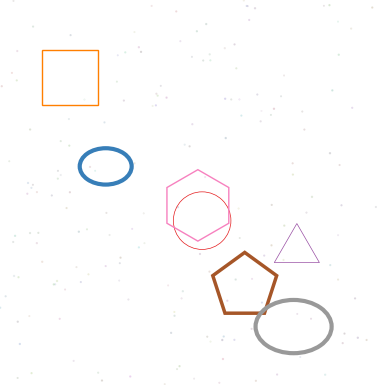[{"shape": "circle", "thickness": 0.5, "radius": 0.37, "center": [0.525, 0.427]}, {"shape": "oval", "thickness": 3, "radius": 0.34, "center": [0.275, 0.568]}, {"shape": "triangle", "thickness": 0.5, "radius": 0.34, "center": [0.771, 0.352]}, {"shape": "square", "thickness": 1, "radius": 0.36, "center": [0.182, 0.798]}, {"shape": "pentagon", "thickness": 2.5, "radius": 0.44, "center": [0.636, 0.257]}, {"shape": "hexagon", "thickness": 1, "radius": 0.46, "center": [0.514, 0.467]}, {"shape": "oval", "thickness": 3, "radius": 0.49, "center": [0.763, 0.152]}]